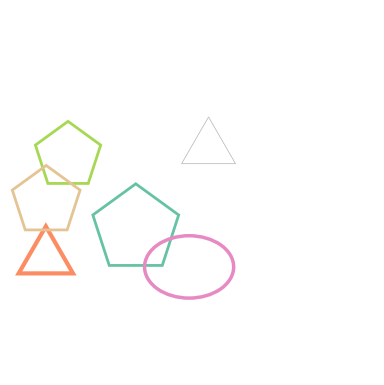[{"shape": "pentagon", "thickness": 2, "radius": 0.59, "center": [0.353, 0.405]}, {"shape": "triangle", "thickness": 3, "radius": 0.41, "center": [0.119, 0.331]}, {"shape": "oval", "thickness": 2.5, "radius": 0.58, "center": [0.491, 0.307]}, {"shape": "pentagon", "thickness": 2, "radius": 0.45, "center": [0.177, 0.596]}, {"shape": "pentagon", "thickness": 2, "radius": 0.46, "center": [0.12, 0.478]}, {"shape": "triangle", "thickness": 0.5, "radius": 0.4, "center": [0.542, 0.615]}]